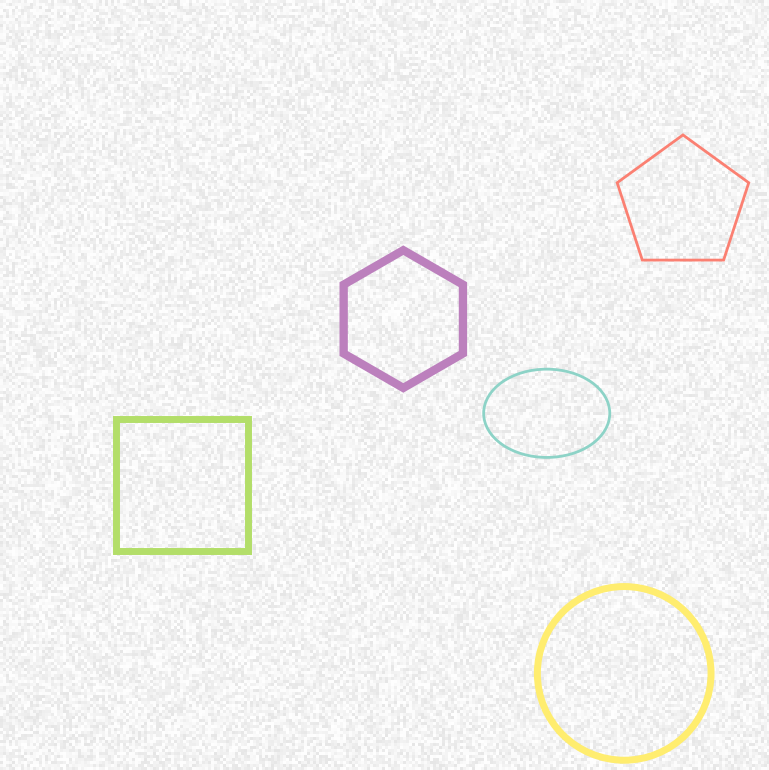[{"shape": "oval", "thickness": 1, "radius": 0.41, "center": [0.71, 0.463]}, {"shape": "pentagon", "thickness": 1, "radius": 0.45, "center": [0.887, 0.735]}, {"shape": "square", "thickness": 2.5, "radius": 0.43, "center": [0.237, 0.37]}, {"shape": "hexagon", "thickness": 3, "radius": 0.45, "center": [0.524, 0.586]}, {"shape": "circle", "thickness": 2.5, "radius": 0.56, "center": [0.811, 0.125]}]